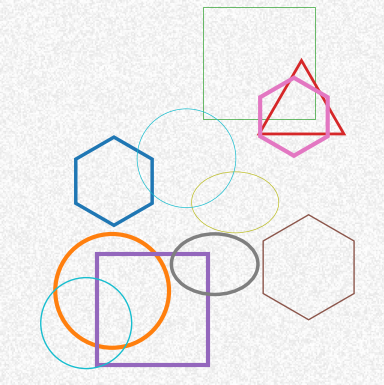[{"shape": "hexagon", "thickness": 2.5, "radius": 0.57, "center": [0.296, 0.529]}, {"shape": "circle", "thickness": 3, "radius": 0.74, "center": [0.291, 0.244]}, {"shape": "square", "thickness": 0.5, "radius": 0.73, "center": [0.672, 0.835]}, {"shape": "triangle", "thickness": 2, "radius": 0.64, "center": [0.783, 0.716]}, {"shape": "square", "thickness": 3, "radius": 0.72, "center": [0.396, 0.196]}, {"shape": "hexagon", "thickness": 1, "radius": 0.68, "center": [0.802, 0.306]}, {"shape": "hexagon", "thickness": 3, "radius": 0.51, "center": [0.763, 0.697]}, {"shape": "oval", "thickness": 2.5, "radius": 0.56, "center": [0.558, 0.314]}, {"shape": "oval", "thickness": 0.5, "radius": 0.57, "center": [0.611, 0.474]}, {"shape": "circle", "thickness": 1, "radius": 0.59, "center": [0.224, 0.161]}, {"shape": "circle", "thickness": 0.5, "radius": 0.64, "center": [0.484, 0.589]}]